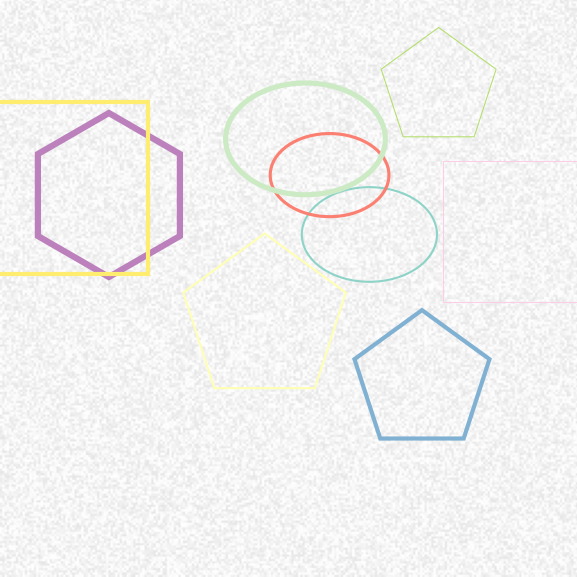[{"shape": "oval", "thickness": 1, "radius": 0.59, "center": [0.64, 0.593]}, {"shape": "pentagon", "thickness": 1, "radius": 0.74, "center": [0.458, 0.447]}, {"shape": "oval", "thickness": 1.5, "radius": 0.51, "center": [0.571, 0.696]}, {"shape": "pentagon", "thickness": 2, "radius": 0.61, "center": [0.731, 0.339]}, {"shape": "pentagon", "thickness": 0.5, "radius": 0.52, "center": [0.76, 0.847]}, {"shape": "square", "thickness": 0.5, "radius": 0.61, "center": [0.89, 0.599]}, {"shape": "hexagon", "thickness": 3, "radius": 0.71, "center": [0.189, 0.661]}, {"shape": "oval", "thickness": 2.5, "radius": 0.69, "center": [0.529, 0.759]}, {"shape": "square", "thickness": 2, "radius": 0.74, "center": [0.107, 0.674]}]